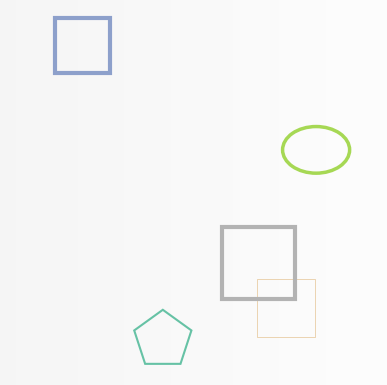[{"shape": "pentagon", "thickness": 1.5, "radius": 0.39, "center": [0.42, 0.118]}, {"shape": "square", "thickness": 3, "radius": 0.35, "center": [0.212, 0.882]}, {"shape": "oval", "thickness": 2.5, "radius": 0.43, "center": [0.816, 0.611]}, {"shape": "square", "thickness": 0.5, "radius": 0.38, "center": [0.738, 0.199]}, {"shape": "square", "thickness": 3, "radius": 0.47, "center": [0.667, 0.317]}]